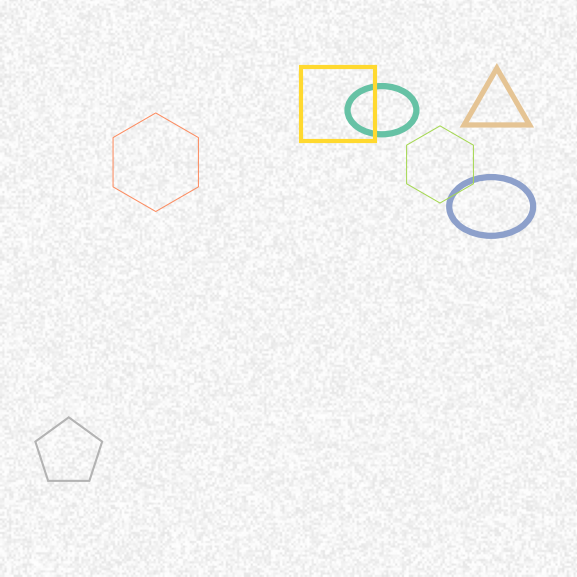[{"shape": "oval", "thickness": 3, "radius": 0.3, "center": [0.661, 0.808]}, {"shape": "hexagon", "thickness": 0.5, "radius": 0.43, "center": [0.27, 0.718]}, {"shape": "oval", "thickness": 3, "radius": 0.36, "center": [0.851, 0.642]}, {"shape": "hexagon", "thickness": 0.5, "radius": 0.33, "center": [0.762, 0.714]}, {"shape": "square", "thickness": 2, "radius": 0.32, "center": [0.585, 0.819]}, {"shape": "triangle", "thickness": 2.5, "radius": 0.33, "center": [0.86, 0.815]}, {"shape": "pentagon", "thickness": 1, "radius": 0.3, "center": [0.119, 0.216]}]